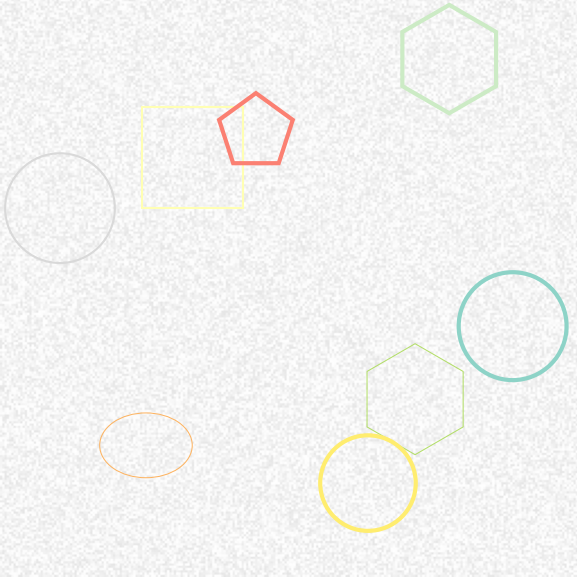[{"shape": "circle", "thickness": 2, "radius": 0.47, "center": [0.888, 0.434]}, {"shape": "square", "thickness": 1, "radius": 0.44, "center": [0.334, 0.726]}, {"shape": "pentagon", "thickness": 2, "radius": 0.34, "center": [0.443, 0.771]}, {"shape": "oval", "thickness": 0.5, "radius": 0.4, "center": [0.253, 0.228]}, {"shape": "hexagon", "thickness": 0.5, "radius": 0.48, "center": [0.719, 0.308]}, {"shape": "circle", "thickness": 1, "radius": 0.47, "center": [0.104, 0.639]}, {"shape": "hexagon", "thickness": 2, "radius": 0.47, "center": [0.778, 0.897]}, {"shape": "circle", "thickness": 2, "radius": 0.41, "center": [0.637, 0.163]}]